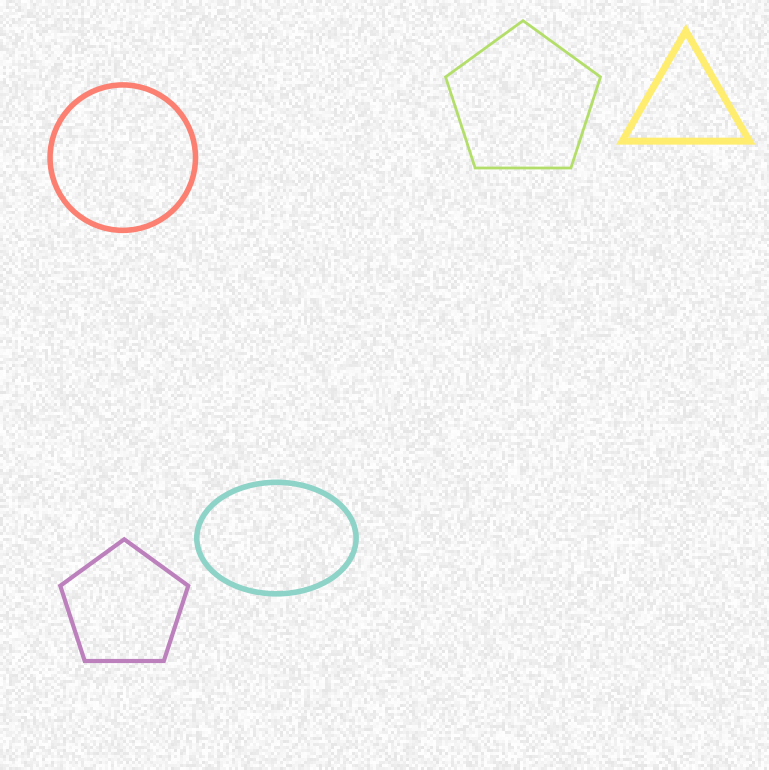[{"shape": "oval", "thickness": 2, "radius": 0.52, "center": [0.359, 0.301]}, {"shape": "circle", "thickness": 2, "radius": 0.47, "center": [0.159, 0.795]}, {"shape": "pentagon", "thickness": 1, "radius": 0.53, "center": [0.679, 0.867]}, {"shape": "pentagon", "thickness": 1.5, "radius": 0.44, "center": [0.161, 0.212]}, {"shape": "triangle", "thickness": 2.5, "radius": 0.48, "center": [0.891, 0.864]}]